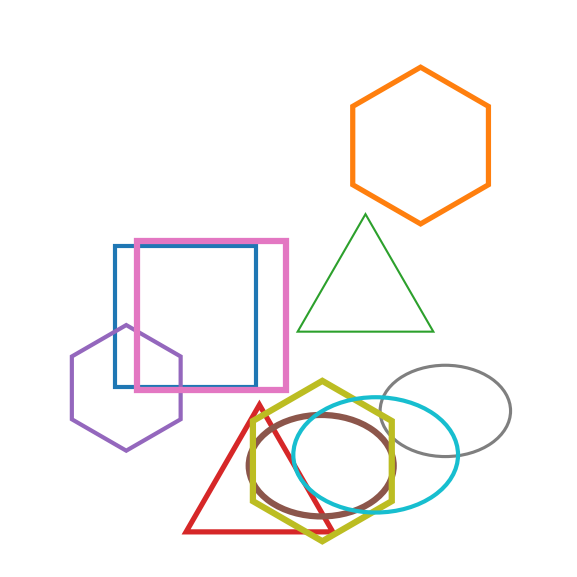[{"shape": "square", "thickness": 2, "radius": 0.61, "center": [0.321, 0.451]}, {"shape": "hexagon", "thickness": 2.5, "radius": 0.68, "center": [0.728, 0.747]}, {"shape": "triangle", "thickness": 1, "radius": 0.68, "center": [0.633, 0.493]}, {"shape": "triangle", "thickness": 2.5, "radius": 0.73, "center": [0.449, 0.151]}, {"shape": "hexagon", "thickness": 2, "radius": 0.54, "center": [0.219, 0.327]}, {"shape": "oval", "thickness": 3, "radius": 0.63, "center": [0.556, 0.193]}, {"shape": "square", "thickness": 3, "radius": 0.64, "center": [0.367, 0.453]}, {"shape": "oval", "thickness": 1.5, "radius": 0.56, "center": [0.771, 0.288]}, {"shape": "hexagon", "thickness": 3, "radius": 0.69, "center": [0.558, 0.201]}, {"shape": "oval", "thickness": 2, "radius": 0.71, "center": [0.651, 0.211]}]